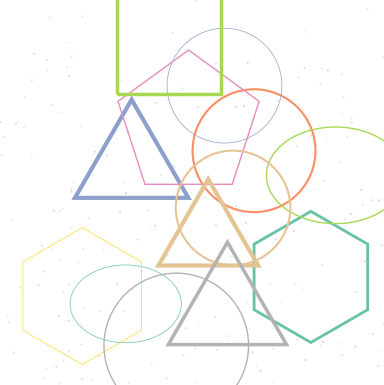[{"shape": "hexagon", "thickness": 2, "radius": 0.85, "center": [0.807, 0.281]}, {"shape": "oval", "thickness": 0.5, "radius": 0.72, "center": [0.327, 0.211]}, {"shape": "circle", "thickness": 1.5, "radius": 0.8, "center": [0.66, 0.609]}, {"shape": "triangle", "thickness": 3, "radius": 0.85, "center": [0.342, 0.571]}, {"shape": "circle", "thickness": 0.5, "radius": 0.75, "center": [0.583, 0.778]}, {"shape": "pentagon", "thickness": 1, "radius": 0.96, "center": [0.49, 0.677]}, {"shape": "oval", "thickness": 1, "radius": 0.9, "center": [0.871, 0.545]}, {"shape": "square", "thickness": 2.5, "radius": 0.68, "center": [0.439, 0.89]}, {"shape": "hexagon", "thickness": 0.5, "radius": 0.89, "center": [0.213, 0.231]}, {"shape": "circle", "thickness": 1.5, "radius": 0.74, "center": [0.605, 0.46]}, {"shape": "triangle", "thickness": 3, "radius": 0.75, "center": [0.541, 0.385]}, {"shape": "triangle", "thickness": 2.5, "radius": 0.89, "center": [0.591, 0.194]}, {"shape": "circle", "thickness": 1, "radius": 0.94, "center": [0.458, 0.103]}]